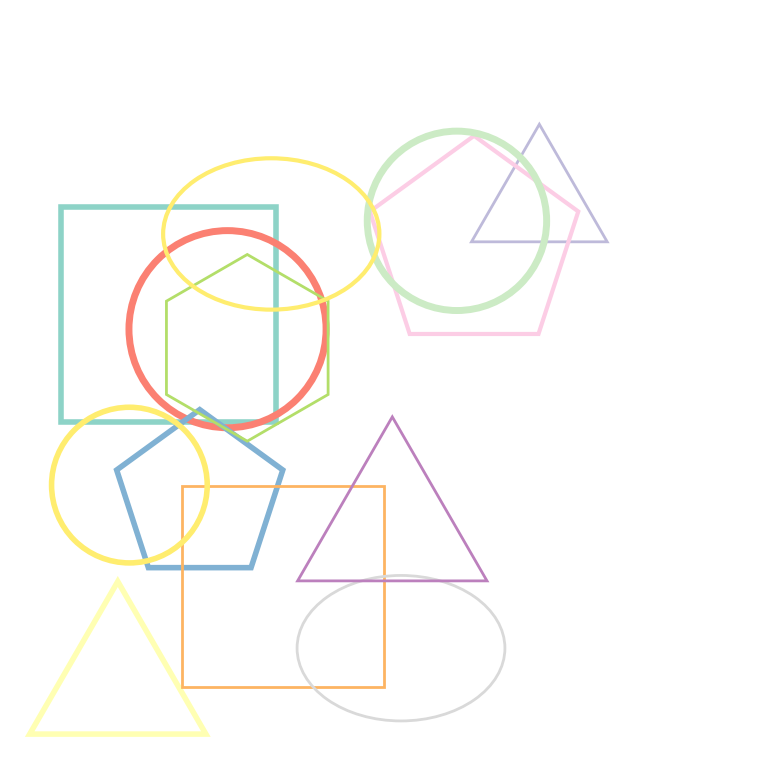[{"shape": "square", "thickness": 2, "radius": 0.7, "center": [0.219, 0.592]}, {"shape": "triangle", "thickness": 2, "radius": 0.66, "center": [0.153, 0.113]}, {"shape": "triangle", "thickness": 1, "radius": 0.51, "center": [0.7, 0.737]}, {"shape": "circle", "thickness": 2.5, "radius": 0.64, "center": [0.295, 0.573]}, {"shape": "pentagon", "thickness": 2, "radius": 0.57, "center": [0.259, 0.355]}, {"shape": "square", "thickness": 1, "radius": 0.65, "center": [0.368, 0.238]}, {"shape": "hexagon", "thickness": 1, "radius": 0.61, "center": [0.321, 0.548]}, {"shape": "pentagon", "thickness": 1.5, "radius": 0.71, "center": [0.616, 0.681]}, {"shape": "oval", "thickness": 1, "radius": 0.67, "center": [0.521, 0.158]}, {"shape": "triangle", "thickness": 1, "radius": 0.71, "center": [0.509, 0.317]}, {"shape": "circle", "thickness": 2.5, "radius": 0.58, "center": [0.593, 0.713]}, {"shape": "circle", "thickness": 2, "radius": 0.51, "center": [0.168, 0.37]}, {"shape": "oval", "thickness": 1.5, "radius": 0.7, "center": [0.352, 0.696]}]